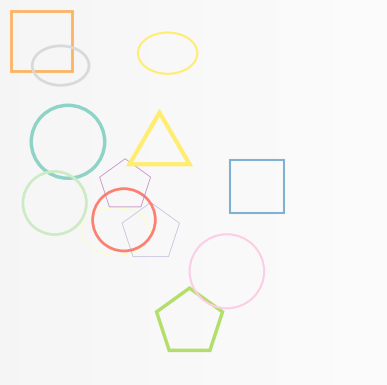[{"shape": "circle", "thickness": 2.5, "radius": 0.47, "center": [0.175, 0.632]}, {"shape": "oval", "thickness": 0.5, "radius": 0.44, "center": [0.299, 0.399]}, {"shape": "pentagon", "thickness": 0.5, "radius": 0.39, "center": [0.389, 0.396]}, {"shape": "circle", "thickness": 2, "radius": 0.4, "center": [0.32, 0.429]}, {"shape": "square", "thickness": 1.5, "radius": 0.35, "center": [0.663, 0.515]}, {"shape": "square", "thickness": 2, "radius": 0.39, "center": [0.107, 0.893]}, {"shape": "pentagon", "thickness": 2.5, "radius": 0.45, "center": [0.489, 0.162]}, {"shape": "circle", "thickness": 1.5, "radius": 0.48, "center": [0.586, 0.295]}, {"shape": "oval", "thickness": 2, "radius": 0.37, "center": [0.156, 0.83]}, {"shape": "pentagon", "thickness": 0.5, "radius": 0.35, "center": [0.323, 0.519]}, {"shape": "circle", "thickness": 2, "radius": 0.41, "center": [0.141, 0.473]}, {"shape": "triangle", "thickness": 3, "radius": 0.45, "center": [0.412, 0.618]}, {"shape": "oval", "thickness": 1.5, "radius": 0.38, "center": [0.433, 0.862]}]